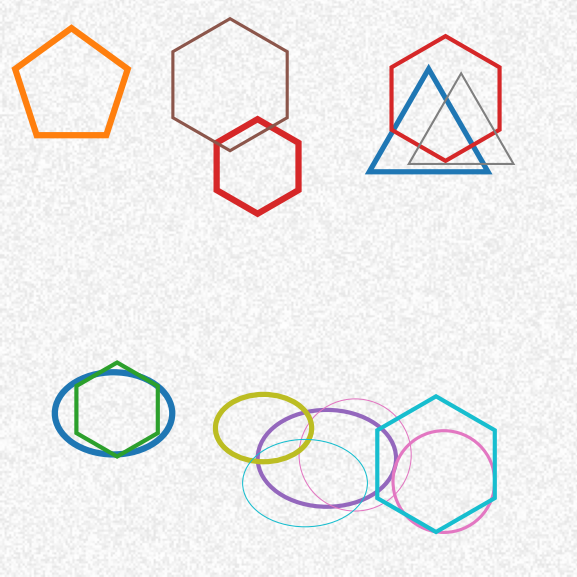[{"shape": "triangle", "thickness": 2.5, "radius": 0.59, "center": [0.742, 0.761]}, {"shape": "oval", "thickness": 3, "radius": 0.51, "center": [0.197, 0.283]}, {"shape": "pentagon", "thickness": 3, "radius": 0.51, "center": [0.124, 0.848]}, {"shape": "hexagon", "thickness": 2, "radius": 0.41, "center": [0.203, 0.29]}, {"shape": "hexagon", "thickness": 3, "radius": 0.41, "center": [0.446, 0.711]}, {"shape": "hexagon", "thickness": 2, "radius": 0.54, "center": [0.771, 0.829]}, {"shape": "oval", "thickness": 2, "radius": 0.6, "center": [0.566, 0.205]}, {"shape": "hexagon", "thickness": 1.5, "radius": 0.57, "center": [0.398, 0.852]}, {"shape": "circle", "thickness": 0.5, "radius": 0.49, "center": [0.615, 0.211]}, {"shape": "circle", "thickness": 1.5, "radius": 0.44, "center": [0.769, 0.165]}, {"shape": "triangle", "thickness": 1, "radius": 0.52, "center": [0.799, 0.768]}, {"shape": "oval", "thickness": 2.5, "radius": 0.42, "center": [0.456, 0.258]}, {"shape": "oval", "thickness": 0.5, "radius": 0.54, "center": [0.528, 0.163]}, {"shape": "hexagon", "thickness": 2, "radius": 0.59, "center": [0.755, 0.195]}]